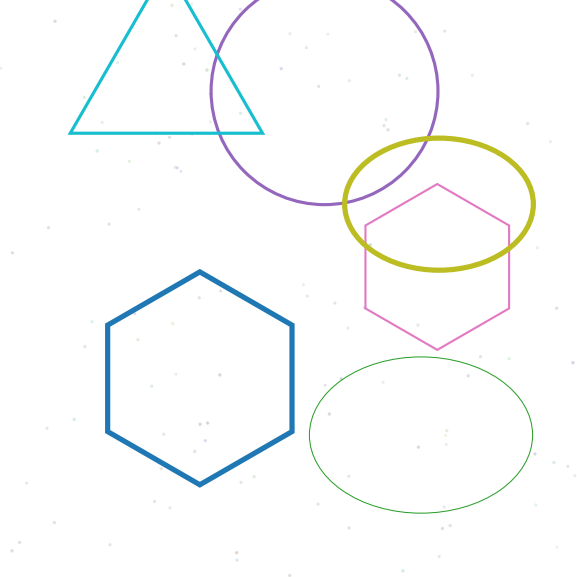[{"shape": "hexagon", "thickness": 2.5, "radius": 0.92, "center": [0.346, 0.344]}, {"shape": "oval", "thickness": 0.5, "radius": 0.97, "center": [0.729, 0.246]}, {"shape": "circle", "thickness": 1.5, "radius": 0.98, "center": [0.562, 0.841]}, {"shape": "hexagon", "thickness": 1, "radius": 0.72, "center": [0.757, 0.537]}, {"shape": "oval", "thickness": 2.5, "radius": 0.82, "center": [0.76, 0.646]}, {"shape": "triangle", "thickness": 1.5, "radius": 0.96, "center": [0.288, 0.865]}]